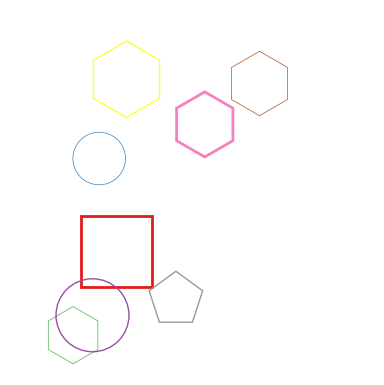[{"shape": "square", "thickness": 2, "radius": 0.46, "center": [0.302, 0.347]}, {"shape": "circle", "thickness": 0.5, "radius": 0.34, "center": [0.258, 0.588]}, {"shape": "hexagon", "thickness": 0.5, "radius": 0.37, "center": [0.19, 0.129]}, {"shape": "circle", "thickness": 1, "radius": 0.47, "center": [0.24, 0.181]}, {"shape": "hexagon", "thickness": 1, "radius": 0.5, "center": [0.328, 0.794]}, {"shape": "hexagon", "thickness": 0.5, "radius": 0.42, "center": [0.674, 0.783]}, {"shape": "hexagon", "thickness": 2, "radius": 0.42, "center": [0.532, 0.677]}, {"shape": "pentagon", "thickness": 1, "radius": 0.37, "center": [0.457, 0.222]}]